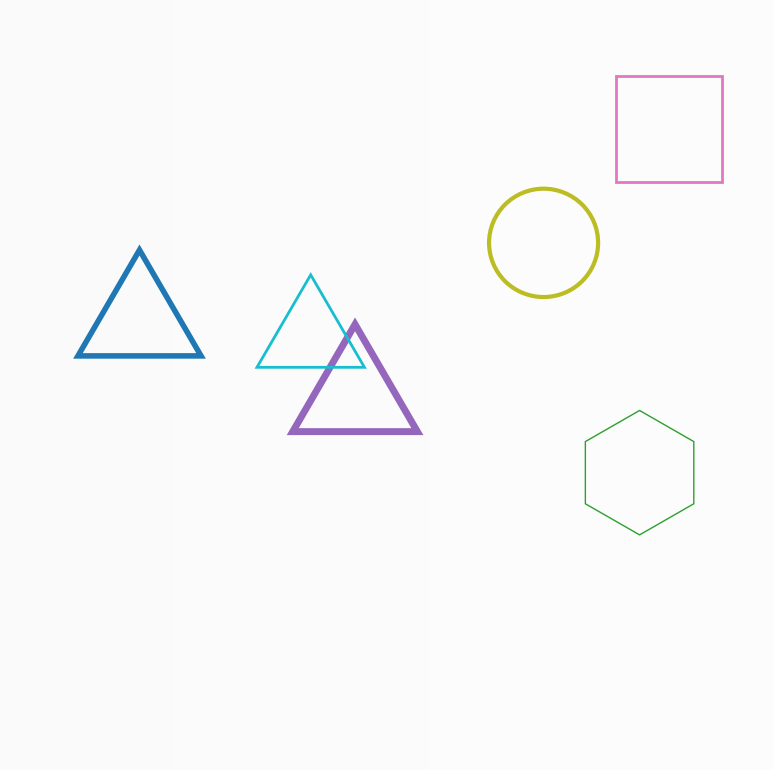[{"shape": "triangle", "thickness": 2, "radius": 0.46, "center": [0.18, 0.584]}, {"shape": "hexagon", "thickness": 0.5, "radius": 0.4, "center": [0.825, 0.386]}, {"shape": "triangle", "thickness": 2.5, "radius": 0.46, "center": [0.458, 0.486]}, {"shape": "square", "thickness": 1, "radius": 0.34, "center": [0.863, 0.832]}, {"shape": "circle", "thickness": 1.5, "radius": 0.35, "center": [0.701, 0.685]}, {"shape": "triangle", "thickness": 1, "radius": 0.4, "center": [0.401, 0.563]}]